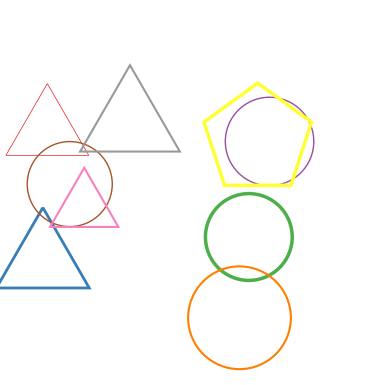[{"shape": "triangle", "thickness": 0.5, "radius": 0.62, "center": [0.123, 0.659]}, {"shape": "triangle", "thickness": 2, "radius": 0.7, "center": [0.111, 0.322]}, {"shape": "circle", "thickness": 2.5, "radius": 0.56, "center": [0.646, 0.384]}, {"shape": "circle", "thickness": 1, "radius": 0.57, "center": [0.7, 0.633]}, {"shape": "circle", "thickness": 1.5, "radius": 0.67, "center": [0.622, 0.175]}, {"shape": "pentagon", "thickness": 2.5, "radius": 0.73, "center": [0.669, 0.637]}, {"shape": "circle", "thickness": 1, "radius": 0.55, "center": [0.181, 0.522]}, {"shape": "triangle", "thickness": 1.5, "radius": 0.51, "center": [0.219, 0.462]}, {"shape": "triangle", "thickness": 1.5, "radius": 0.75, "center": [0.338, 0.681]}]